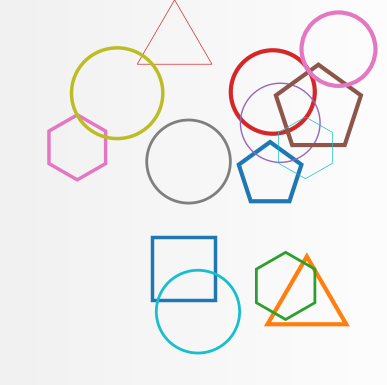[{"shape": "pentagon", "thickness": 3, "radius": 0.43, "center": [0.697, 0.546]}, {"shape": "square", "thickness": 2.5, "radius": 0.41, "center": [0.474, 0.303]}, {"shape": "triangle", "thickness": 3, "radius": 0.59, "center": [0.792, 0.216]}, {"shape": "hexagon", "thickness": 2, "radius": 0.44, "center": [0.737, 0.257]}, {"shape": "circle", "thickness": 3, "radius": 0.54, "center": [0.704, 0.761]}, {"shape": "triangle", "thickness": 0.5, "radius": 0.56, "center": [0.451, 0.889]}, {"shape": "circle", "thickness": 1, "radius": 0.51, "center": [0.723, 0.681]}, {"shape": "pentagon", "thickness": 3, "radius": 0.58, "center": [0.822, 0.717]}, {"shape": "hexagon", "thickness": 2.5, "radius": 0.42, "center": [0.199, 0.617]}, {"shape": "circle", "thickness": 3, "radius": 0.48, "center": [0.874, 0.872]}, {"shape": "circle", "thickness": 2, "radius": 0.54, "center": [0.487, 0.58]}, {"shape": "circle", "thickness": 2.5, "radius": 0.59, "center": [0.302, 0.758]}, {"shape": "hexagon", "thickness": 0.5, "radius": 0.4, "center": [0.788, 0.616]}, {"shape": "circle", "thickness": 2, "radius": 0.54, "center": [0.511, 0.191]}]